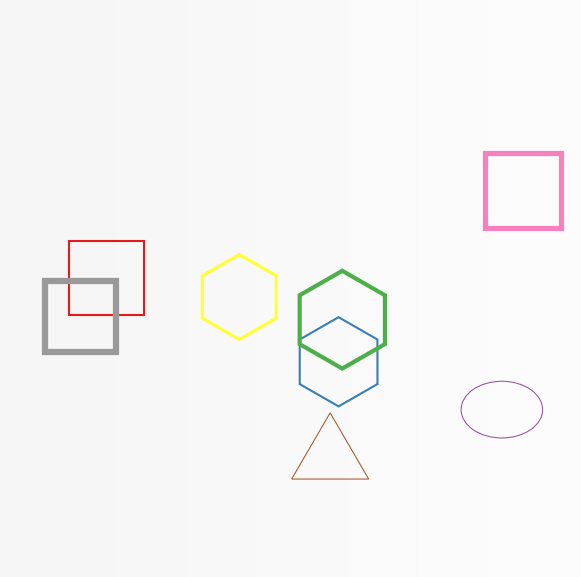[{"shape": "square", "thickness": 1, "radius": 0.32, "center": [0.183, 0.518]}, {"shape": "hexagon", "thickness": 1, "radius": 0.39, "center": [0.582, 0.373]}, {"shape": "hexagon", "thickness": 2, "radius": 0.42, "center": [0.589, 0.446]}, {"shape": "oval", "thickness": 0.5, "radius": 0.35, "center": [0.863, 0.29]}, {"shape": "hexagon", "thickness": 1.5, "radius": 0.37, "center": [0.412, 0.485]}, {"shape": "triangle", "thickness": 0.5, "radius": 0.38, "center": [0.568, 0.208]}, {"shape": "square", "thickness": 2.5, "radius": 0.33, "center": [0.899, 0.669]}, {"shape": "square", "thickness": 3, "radius": 0.31, "center": [0.139, 0.451]}]